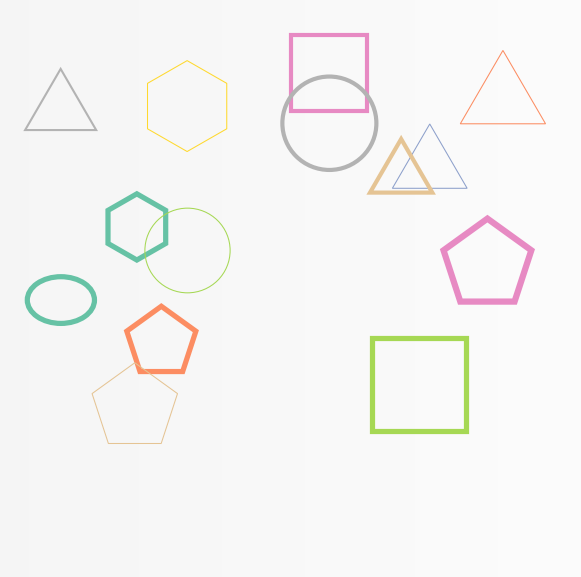[{"shape": "hexagon", "thickness": 2.5, "radius": 0.29, "center": [0.235, 0.606]}, {"shape": "oval", "thickness": 2.5, "radius": 0.29, "center": [0.105, 0.48]}, {"shape": "pentagon", "thickness": 2.5, "radius": 0.31, "center": [0.278, 0.406]}, {"shape": "triangle", "thickness": 0.5, "radius": 0.42, "center": [0.865, 0.827]}, {"shape": "triangle", "thickness": 0.5, "radius": 0.37, "center": [0.739, 0.71]}, {"shape": "square", "thickness": 2, "radius": 0.33, "center": [0.566, 0.873]}, {"shape": "pentagon", "thickness": 3, "radius": 0.4, "center": [0.839, 0.541]}, {"shape": "square", "thickness": 2.5, "radius": 0.4, "center": [0.721, 0.333]}, {"shape": "circle", "thickness": 0.5, "radius": 0.37, "center": [0.323, 0.565]}, {"shape": "hexagon", "thickness": 0.5, "radius": 0.39, "center": [0.322, 0.815]}, {"shape": "triangle", "thickness": 2, "radius": 0.31, "center": [0.69, 0.697]}, {"shape": "pentagon", "thickness": 0.5, "radius": 0.39, "center": [0.232, 0.294]}, {"shape": "circle", "thickness": 2, "radius": 0.4, "center": [0.567, 0.786]}, {"shape": "triangle", "thickness": 1, "radius": 0.35, "center": [0.104, 0.809]}]